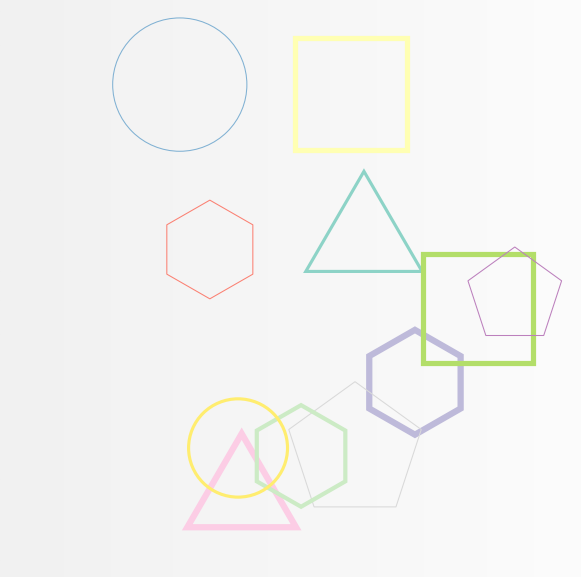[{"shape": "triangle", "thickness": 1.5, "radius": 0.58, "center": [0.626, 0.587]}, {"shape": "square", "thickness": 2.5, "radius": 0.48, "center": [0.604, 0.836]}, {"shape": "hexagon", "thickness": 3, "radius": 0.45, "center": [0.714, 0.337]}, {"shape": "hexagon", "thickness": 0.5, "radius": 0.43, "center": [0.361, 0.567]}, {"shape": "circle", "thickness": 0.5, "radius": 0.58, "center": [0.309, 0.853]}, {"shape": "square", "thickness": 2.5, "radius": 0.47, "center": [0.822, 0.465]}, {"shape": "triangle", "thickness": 3, "radius": 0.54, "center": [0.416, 0.14]}, {"shape": "pentagon", "thickness": 0.5, "radius": 0.6, "center": [0.611, 0.218]}, {"shape": "pentagon", "thickness": 0.5, "radius": 0.42, "center": [0.886, 0.487]}, {"shape": "hexagon", "thickness": 2, "radius": 0.44, "center": [0.518, 0.21]}, {"shape": "circle", "thickness": 1.5, "radius": 0.43, "center": [0.41, 0.223]}]